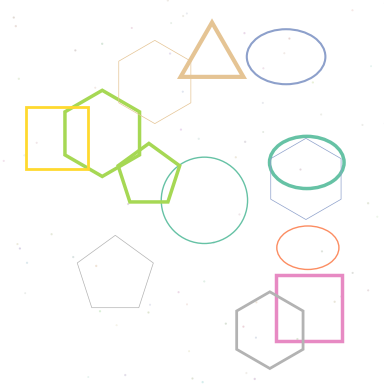[{"shape": "oval", "thickness": 2.5, "radius": 0.48, "center": [0.797, 0.578]}, {"shape": "circle", "thickness": 1, "radius": 0.56, "center": [0.531, 0.48]}, {"shape": "oval", "thickness": 1, "radius": 0.4, "center": [0.8, 0.357]}, {"shape": "hexagon", "thickness": 0.5, "radius": 0.53, "center": [0.795, 0.535]}, {"shape": "oval", "thickness": 1.5, "radius": 0.51, "center": [0.743, 0.853]}, {"shape": "square", "thickness": 2.5, "radius": 0.43, "center": [0.803, 0.201]}, {"shape": "hexagon", "thickness": 2.5, "radius": 0.56, "center": [0.266, 0.654]}, {"shape": "pentagon", "thickness": 2.5, "radius": 0.42, "center": [0.387, 0.543]}, {"shape": "square", "thickness": 2, "radius": 0.4, "center": [0.149, 0.643]}, {"shape": "triangle", "thickness": 3, "radius": 0.47, "center": [0.551, 0.847]}, {"shape": "hexagon", "thickness": 0.5, "radius": 0.54, "center": [0.402, 0.787]}, {"shape": "hexagon", "thickness": 2, "radius": 0.5, "center": [0.701, 0.142]}, {"shape": "pentagon", "thickness": 0.5, "radius": 0.52, "center": [0.299, 0.285]}]